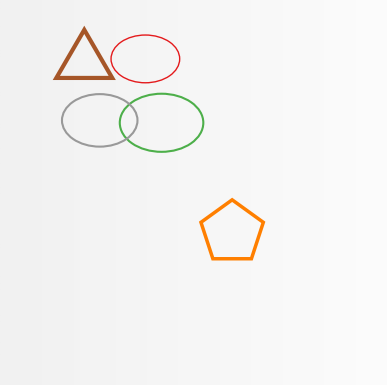[{"shape": "oval", "thickness": 1, "radius": 0.44, "center": [0.375, 0.847]}, {"shape": "oval", "thickness": 1.5, "radius": 0.54, "center": [0.417, 0.681]}, {"shape": "pentagon", "thickness": 2.5, "radius": 0.42, "center": [0.599, 0.396]}, {"shape": "triangle", "thickness": 3, "radius": 0.42, "center": [0.217, 0.839]}, {"shape": "oval", "thickness": 1.5, "radius": 0.49, "center": [0.257, 0.687]}]